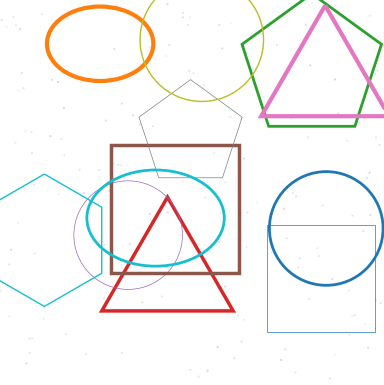[{"shape": "square", "thickness": 0.5, "radius": 0.7, "center": [0.833, 0.277]}, {"shape": "circle", "thickness": 2, "radius": 0.74, "center": [0.847, 0.407]}, {"shape": "oval", "thickness": 3, "radius": 0.69, "center": [0.26, 0.886]}, {"shape": "pentagon", "thickness": 2, "radius": 0.95, "center": [0.81, 0.826]}, {"shape": "triangle", "thickness": 2.5, "radius": 0.99, "center": [0.435, 0.291]}, {"shape": "circle", "thickness": 0.5, "radius": 0.71, "center": [0.333, 0.389]}, {"shape": "square", "thickness": 2.5, "radius": 0.83, "center": [0.455, 0.457]}, {"shape": "triangle", "thickness": 3, "radius": 0.96, "center": [0.845, 0.794]}, {"shape": "pentagon", "thickness": 0.5, "radius": 0.7, "center": [0.495, 0.652]}, {"shape": "circle", "thickness": 1, "radius": 0.8, "center": [0.524, 0.897]}, {"shape": "hexagon", "thickness": 1, "radius": 0.86, "center": [0.115, 0.376]}, {"shape": "oval", "thickness": 2, "radius": 0.89, "center": [0.404, 0.434]}]